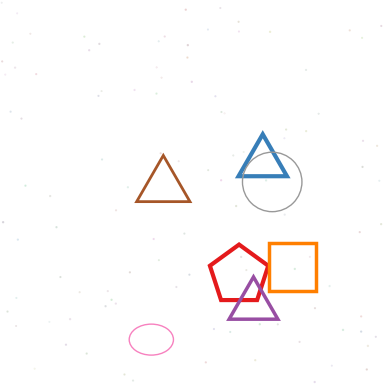[{"shape": "pentagon", "thickness": 3, "radius": 0.4, "center": [0.621, 0.285]}, {"shape": "triangle", "thickness": 3, "radius": 0.36, "center": [0.682, 0.579]}, {"shape": "triangle", "thickness": 2.5, "radius": 0.37, "center": [0.658, 0.207]}, {"shape": "square", "thickness": 2.5, "radius": 0.31, "center": [0.759, 0.307]}, {"shape": "triangle", "thickness": 2, "radius": 0.4, "center": [0.424, 0.516]}, {"shape": "oval", "thickness": 1, "radius": 0.29, "center": [0.393, 0.118]}, {"shape": "circle", "thickness": 1, "radius": 0.39, "center": [0.707, 0.527]}]